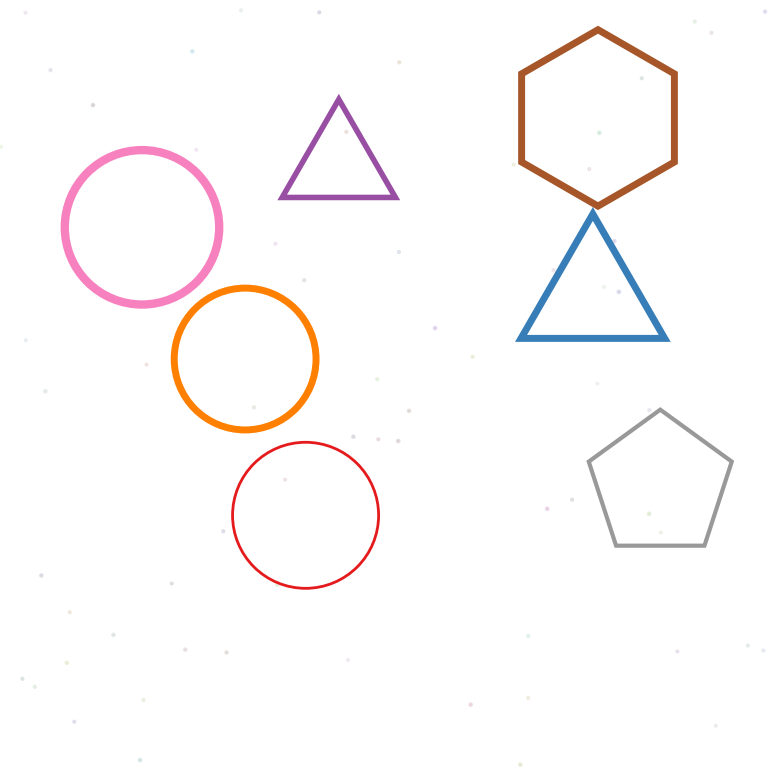[{"shape": "circle", "thickness": 1, "radius": 0.47, "center": [0.397, 0.331]}, {"shape": "triangle", "thickness": 2.5, "radius": 0.54, "center": [0.77, 0.614]}, {"shape": "triangle", "thickness": 2, "radius": 0.42, "center": [0.44, 0.786]}, {"shape": "circle", "thickness": 2.5, "radius": 0.46, "center": [0.318, 0.534]}, {"shape": "hexagon", "thickness": 2.5, "radius": 0.57, "center": [0.777, 0.847]}, {"shape": "circle", "thickness": 3, "radius": 0.5, "center": [0.184, 0.705]}, {"shape": "pentagon", "thickness": 1.5, "radius": 0.49, "center": [0.857, 0.37]}]